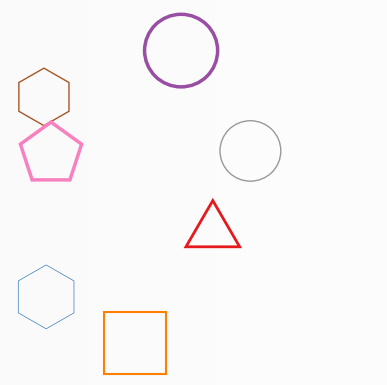[{"shape": "triangle", "thickness": 2, "radius": 0.4, "center": [0.549, 0.399]}, {"shape": "hexagon", "thickness": 0.5, "radius": 0.41, "center": [0.119, 0.229]}, {"shape": "circle", "thickness": 2.5, "radius": 0.47, "center": [0.467, 0.869]}, {"shape": "square", "thickness": 1.5, "radius": 0.4, "center": [0.348, 0.109]}, {"shape": "hexagon", "thickness": 1, "radius": 0.37, "center": [0.113, 0.748]}, {"shape": "pentagon", "thickness": 2.5, "radius": 0.41, "center": [0.132, 0.6]}, {"shape": "circle", "thickness": 1, "radius": 0.39, "center": [0.646, 0.608]}]